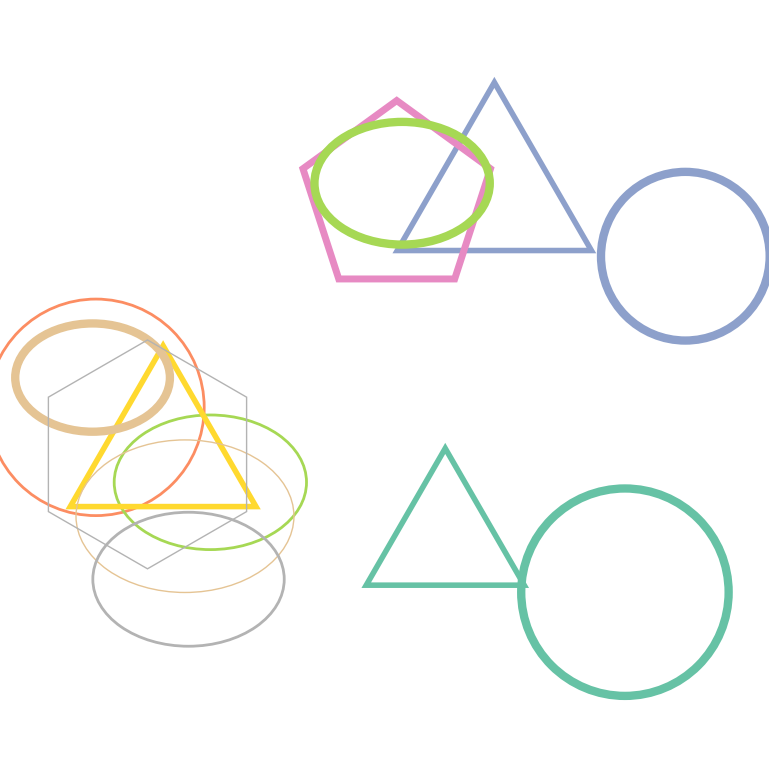[{"shape": "triangle", "thickness": 2, "radius": 0.59, "center": [0.578, 0.299]}, {"shape": "circle", "thickness": 3, "radius": 0.67, "center": [0.812, 0.231]}, {"shape": "circle", "thickness": 1, "radius": 0.7, "center": [0.125, 0.471]}, {"shape": "triangle", "thickness": 2, "radius": 0.73, "center": [0.642, 0.747]}, {"shape": "circle", "thickness": 3, "radius": 0.55, "center": [0.89, 0.667]}, {"shape": "pentagon", "thickness": 2.5, "radius": 0.64, "center": [0.515, 0.741]}, {"shape": "oval", "thickness": 3, "radius": 0.57, "center": [0.522, 0.762]}, {"shape": "oval", "thickness": 1, "radius": 0.62, "center": [0.273, 0.374]}, {"shape": "triangle", "thickness": 2, "radius": 0.7, "center": [0.212, 0.412]}, {"shape": "oval", "thickness": 0.5, "radius": 0.71, "center": [0.24, 0.33]}, {"shape": "oval", "thickness": 3, "radius": 0.5, "center": [0.12, 0.51]}, {"shape": "oval", "thickness": 1, "radius": 0.62, "center": [0.245, 0.248]}, {"shape": "hexagon", "thickness": 0.5, "radius": 0.74, "center": [0.192, 0.41]}]